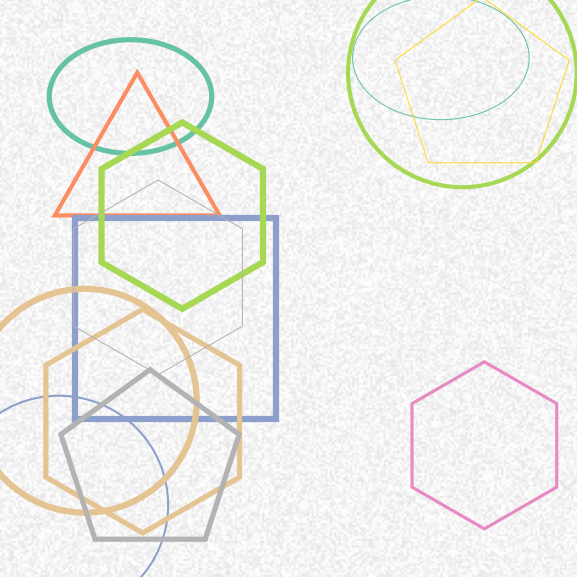[{"shape": "oval", "thickness": 2.5, "radius": 0.7, "center": [0.226, 0.832]}, {"shape": "oval", "thickness": 0.5, "radius": 0.76, "center": [0.763, 0.899]}, {"shape": "triangle", "thickness": 2, "radius": 0.82, "center": [0.238, 0.709]}, {"shape": "square", "thickness": 3, "radius": 0.87, "center": [0.304, 0.448]}, {"shape": "circle", "thickness": 1, "radius": 0.95, "center": [0.102, 0.125]}, {"shape": "hexagon", "thickness": 1.5, "radius": 0.72, "center": [0.839, 0.228]}, {"shape": "hexagon", "thickness": 3, "radius": 0.81, "center": [0.316, 0.626]}, {"shape": "circle", "thickness": 2, "radius": 0.99, "center": [0.801, 0.873]}, {"shape": "pentagon", "thickness": 0.5, "radius": 0.79, "center": [0.835, 0.846]}, {"shape": "circle", "thickness": 3, "radius": 0.97, "center": [0.147, 0.305]}, {"shape": "hexagon", "thickness": 2.5, "radius": 0.97, "center": [0.247, 0.27]}, {"shape": "pentagon", "thickness": 2.5, "radius": 0.81, "center": [0.26, 0.197]}, {"shape": "hexagon", "thickness": 0.5, "radius": 0.84, "center": [0.274, 0.519]}]